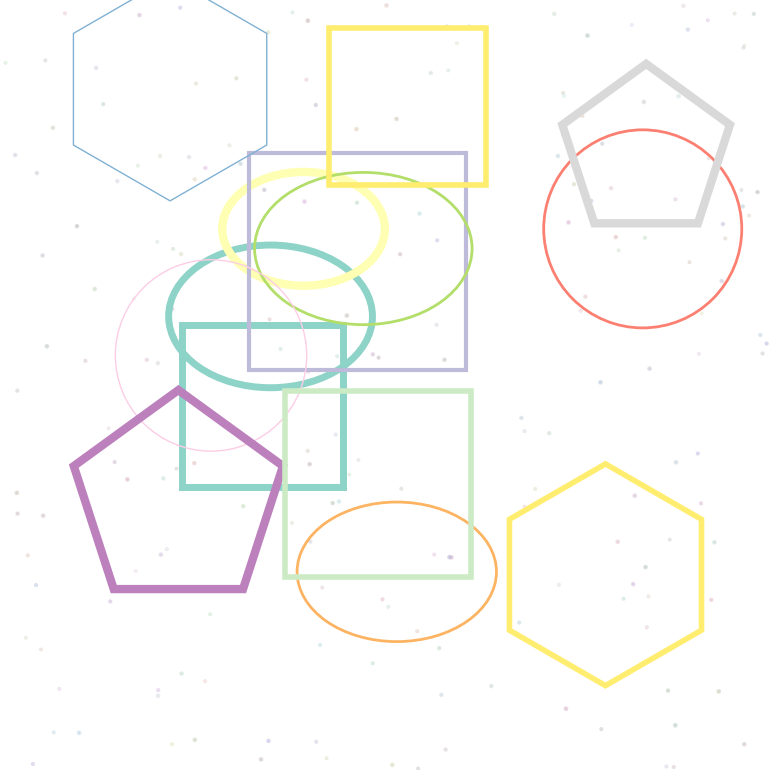[{"shape": "square", "thickness": 2.5, "radius": 0.52, "center": [0.341, 0.473]}, {"shape": "oval", "thickness": 2.5, "radius": 0.66, "center": [0.351, 0.589]}, {"shape": "oval", "thickness": 3, "radius": 0.53, "center": [0.394, 0.703]}, {"shape": "square", "thickness": 1.5, "radius": 0.71, "center": [0.465, 0.66]}, {"shape": "circle", "thickness": 1, "radius": 0.64, "center": [0.835, 0.703]}, {"shape": "hexagon", "thickness": 0.5, "radius": 0.72, "center": [0.221, 0.884]}, {"shape": "oval", "thickness": 1, "radius": 0.65, "center": [0.515, 0.257]}, {"shape": "oval", "thickness": 1, "radius": 0.71, "center": [0.472, 0.677]}, {"shape": "circle", "thickness": 0.5, "radius": 0.62, "center": [0.274, 0.538]}, {"shape": "pentagon", "thickness": 3, "radius": 0.57, "center": [0.839, 0.803]}, {"shape": "pentagon", "thickness": 3, "radius": 0.71, "center": [0.232, 0.351]}, {"shape": "square", "thickness": 2, "radius": 0.6, "center": [0.49, 0.371]}, {"shape": "hexagon", "thickness": 2, "radius": 0.72, "center": [0.786, 0.254]}, {"shape": "square", "thickness": 2, "radius": 0.51, "center": [0.529, 0.862]}]